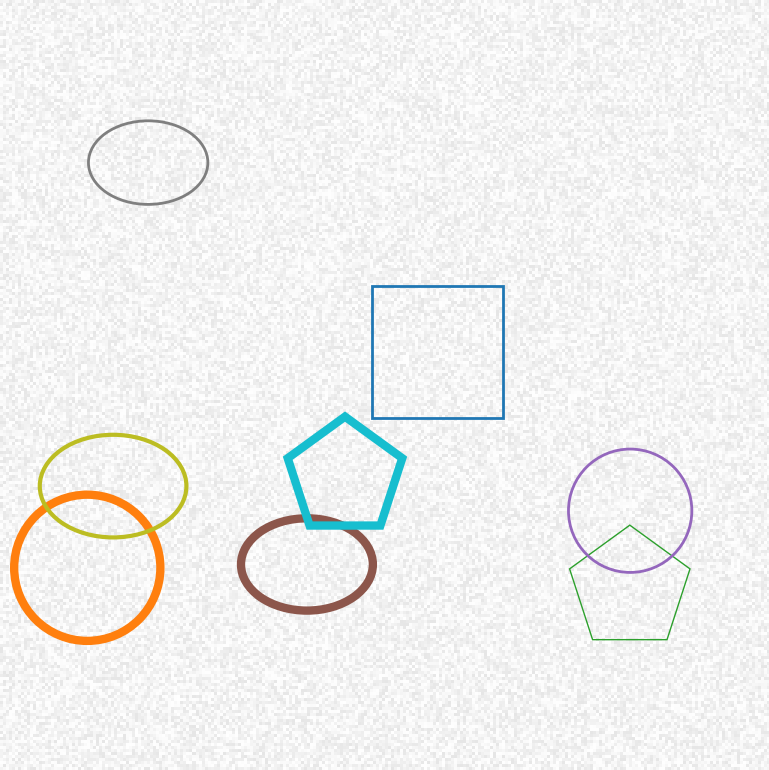[{"shape": "square", "thickness": 1, "radius": 0.43, "center": [0.569, 0.543]}, {"shape": "circle", "thickness": 3, "radius": 0.47, "center": [0.113, 0.263]}, {"shape": "pentagon", "thickness": 0.5, "radius": 0.41, "center": [0.818, 0.236]}, {"shape": "circle", "thickness": 1, "radius": 0.4, "center": [0.818, 0.337]}, {"shape": "oval", "thickness": 3, "radius": 0.43, "center": [0.399, 0.267]}, {"shape": "oval", "thickness": 1, "radius": 0.39, "center": [0.192, 0.789]}, {"shape": "oval", "thickness": 1.5, "radius": 0.48, "center": [0.147, 0.369]}, {"shape": "pentagon", "thickness": 3, "radius": 0.39, "center": [0.448, 0.381]}]